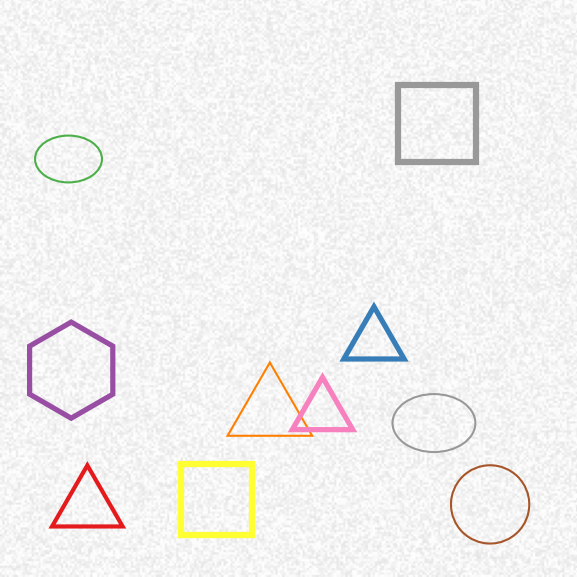[{"shape": "triangle", "thickness": 2, "radius": 0.35, "center": [0.151, 0.123]}, {"shape": "triangle", "thickness": 2.5, "radius": 0.3, "center": [0.648, 0.408]}, {"shape": "oval", "thickness": 1, "radius": 0.29, "center": [0.119, 0.724]}, {"shape": "hexagon", "thickness": 2.5, "radius": 0.42, "center": [0.123, 0.358]}, {"shape": "triangle", "thickness": 1, "radius": 0.42, "center": [0.467, 0.287]}, {"shape": "square", "thickness": 3, "radius": 0.31, "center": [0.375, 0.134]}, {"shape": "circle", "thickness": 1, "radius": 0.34, "center": [0.849, 0.126]}, {"shape": "triangle", "thickness": 2.5, "radius": 0.3, "center": [0.558, 0.285]}, {"shape": "oval", "thickness": 1, "radius": 0.36, "center": [0.751, 0.267]}, {"shape": "square", "thickness": 3, "radius": 0.34, "center": [0.756, 0.785]}]